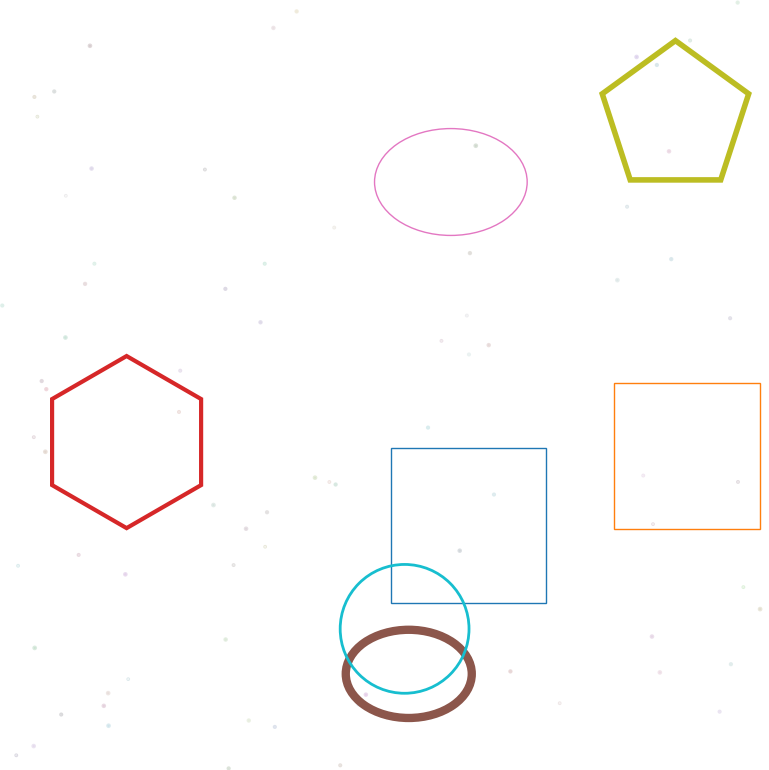[{"shape": "square", "thickness": 0.5, "radius": 0.5, "center": [0.609, 0.318]}, {"shape": "square", "thickness": 0.5, "radius": 0.47, "center": [0.892, 0.408]}, {"shape": "hexagon", "thickness": 1.5, "radius": 0.56, "center": [0.164, 0.426]}, {"shape": "oval", "thickness": 3, "radius": 0.41, "center": [0.531, 0.125]}, {"shape": "oval", "thickness": 0.5, "radius": 0.5, "center": [0.586, 0.764]}, {"shape": "pentagon", "thickness": 2, "radius": 0.5, "center": [0.877, 0.847]}, {"shape": "circle", "thickness": 1, "radius": 0.42, "center": [0.525, 0.183]}]